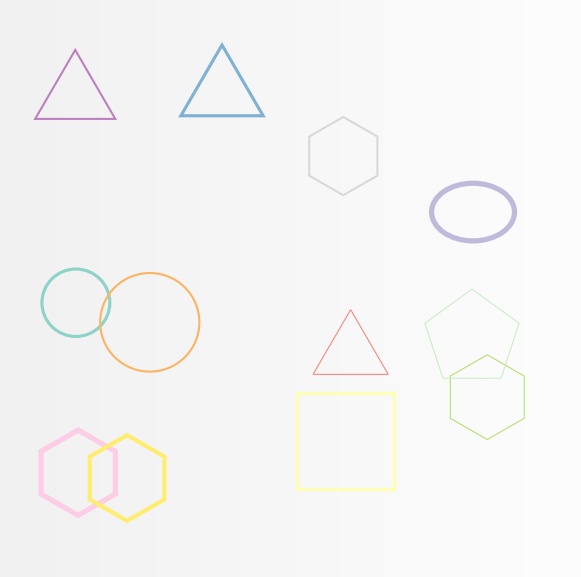[{"shape": "circle", "thickness": 1.5, "radius": 0.29, "center": [0.131, 0.475]}, {"shape": "square", "thickness": 1.5, "radius": 0.42, "center": [0.594, 0.235]}, {"shape": "oval", "thickness": 2.5, "radius": 0.36, "center": [0.814, 0.632]}, {"shape": "triangle", "thickness": 0.5, "radius": 0.37, "center": [0.603, 0.388]}, {"shape": "triangle", "thickness": 1.5, "radius": 0.41, "center": [0.382, 0.84]}, {"shape": "circle", "thickness": 1, "radius": 0.43, "center": [0.258, 0.441]}, {"shape": "hexagon", "thickness": 0.5, "radius": 0.37, "center": [0.838, 0.311]}, {"shape": "hexagon", "thickness": 2.5, "radius": 0.37, "center": [0.135, 0.181]}, {"shape": "hexagon", "thickness": 1, "radius": 0.34, "center": [0.591, 0.729]}, {"shape": "triangle", "thickness": 1, "radius": 0.4, "center": [0.129, 0.833]}, {"shape": "pentagon", "thickness": 0.5, "radius": 0.43, "center": [0.812, 0.413]}, {"shape": "hexagon", "thickness": 2, "radius": 0.37, "center": [0.219, 0.171]}]